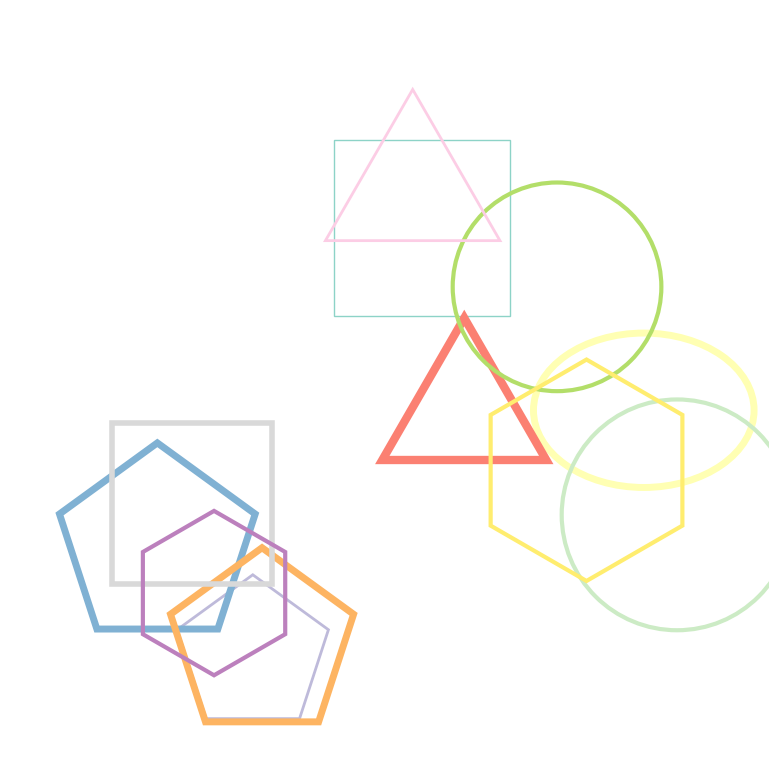[{"shape": "square", "thickness": 0.5, "radius": 0.57, "center": [0.548, 0.704]}, {"shape": "oval", "thickness": 2.5, "radius": 0.72, "center": [0.836, 0.467]}, {"shape": "pentagon", "thickness": 1, "radius": 0.52, "center": [0.328, 0.15]}, {"shape": "triangle", "thickness": 3, "radius": 0.61, "center": [0.603, 0.464]}, {"shape": "pentagon", "thickness": 2.5, "radius": 0.67, "center": [0.204, 0.291]}, {"shape": "pentagon", "thickness": 2.5, "radius": 0.62, "center": [0.34, 0.164]}, {"shape": "circle", "thickness": 1.5, "radius": 0.68, "center": [0.723, 0.627]}, {"shape": "triangle", "thickness": 1, "radius": 0.65, "center": [0.536, 0.753]}, {"shape": "square", "thickness": 2, "radius": 0.52, "center": [0.249, 0.346]}, {"shape": "hexagon", "thickness": 1.5, "radius": 0.53, "center": [0.278, 0.23]}, {"shape": "circle", "thickness": 1.5, "radius": 0.75, "center": [0.879, 0.331]}, {"shape": "hexagon", "thickness": 1.5, "radius": 0.72, "center": [0.762, 0.389]}]